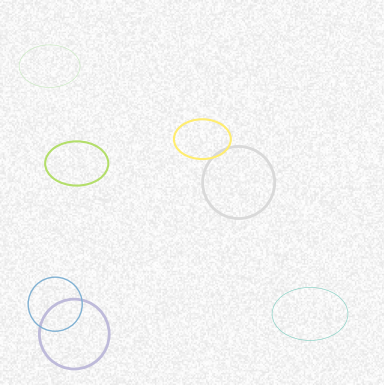[{"shape": "oval", "thickness": 0.5, "radius": 0.49, "center": [0.805, 0.185]}, {"shape": "circle", "thickness": 2, "radius": 0.45, "center": [0.193, 0.132]}, {"shape": "circle", "thickness": 1, "radius": 0.35, "center": [0.143, 0.21]}, {"shape": "oval", "thickness": 1.5, "radius": 0.41, "center": [0.199, 0.575]}, {"shape": "circle", "thickness": 2, "radius": 0.47, "center": [0.62, 0.526]}, {"shape": "oval", "thickness": 0.5, "radius": 0.4, "center": [0.129, 0.828]}, {"shape": "oval", "thickness": 1.5, "radius": 0.37, "center": [0.526, 0.639]}]